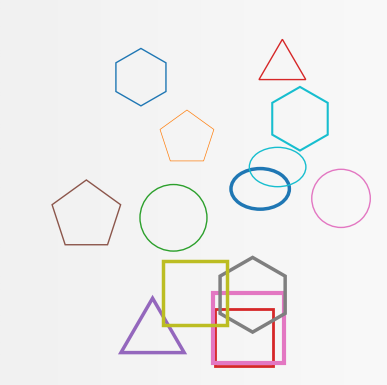[{"shape": "hexagon", "thickness": 1, "radius": 0.37, "center": [0.364, 0.8]}, {"shape": "oval", "thickness": 2.5, "radius": 0.38, "center": [0.671, 0.509]}, {"shape": "pentagon", "thickness": 0.5, "radius": 0.37, "center": [0.482, 0.641]}, {"shape": "circle", "thickness": 1, "radius": 0.43, "center": [0.448, 0.434]}, {"shape": "triangle", "thickness": 1, "radius": 0.35, "center": [0.729, 0.828]}, {"shape": "square", "thickness": 2, "radius": 0.37, "center": [0.629, 0.124]}, {"shape": "triangle", "thickness": 2.5, "radius": 0.47, "center": [0.394, 0.131]}, {"shape": "pentagon", "thickness": 1, "radius": 0.46, "center": [0.223, 0.44]}, {"shape": "square", "thickness": 3, "radius": 0.46, "center": [0.641, 0.147]}, {"shape": "circle", "thickness": 1, "radius": 0.38, "center": [0.88, 0.485]}, {"shape": "hexagon", "thickness": 2.5, "radius": 0.48, "center": [0.652, 0.234]}, {"shape": "square", "thickness": 2.5, "radius": 0.42, "center": [0.503, 0.24]}, {"shape": "hexagon", "thickness": 1.5, "radius": 0.41, "center": [0.774, 0.692]}, {"shape": "oval", "thickness": 1, "radius": 0.36, "center": [0.716, 0.566]}]